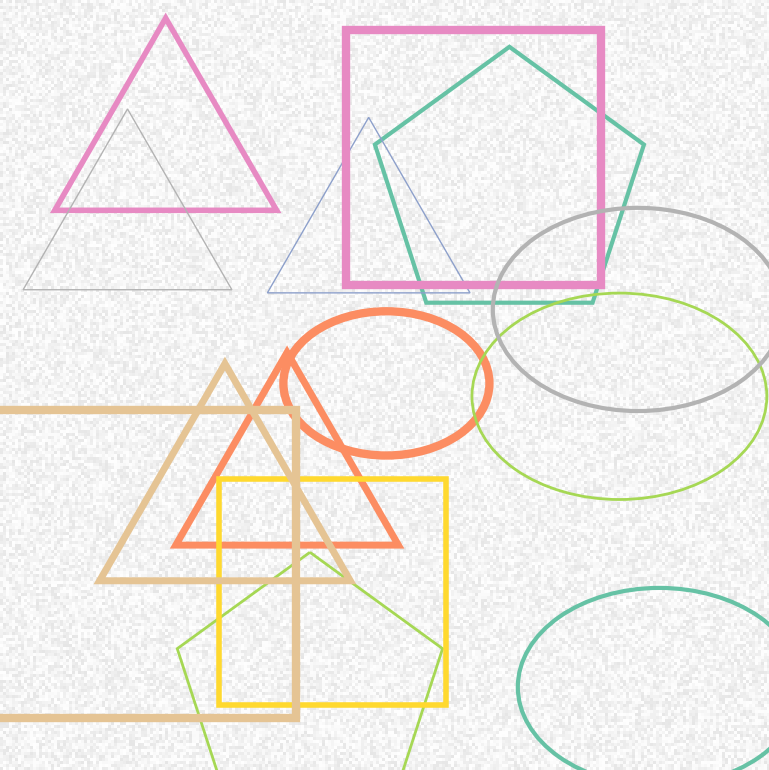[{"shape": "oval", "thickness": 1.5, "radius": 0.92, "center": [0.856, 0.108]}, {"shape": "pentagon", "thickness": 1.5, "radius": 0.92, "center": [0.662, 0.755]}, {"shape": "triangle", "thickness": 2.5, "radius": 0.83, "center": [0.373, 0.376]}, {"shape": "oval", "thickness": 3, "radius": 0.67, "center": [0.502, 0.502]}, {"shape": "triangle", "thickness": 0.5, "radius": 0.76, "center": [0.479, 0.696]}, {"shape": "square", "thickness": 3, "radius": 0.83, "center": [0.615, 0.796]}, {"shape": "triangle", "thickness": 2, "radius": 0.83, "center": [0.215, 0.81]}, {"shape": "pentagon", "thickness": 1, "radius": 0.91, "center": [0.402, 0.102]}, {"shape": "oval", "thickness": 1, "radius": 0.96, "center": [0.804, 0.485]}, {"shape": "square", "thickness": 2, "radius": 0.73, "center": [0.432, 0.232]}, {"shape": "triangle", "thickness": 2.5, "radius": 0.94, "center": [0.292, 0.34]}, {"shape": "square", "thickness": 3, "radius": 1.0, "center": [0.185, 0.267]}, {"shape": "oval", "thickness": 1.5, "radius": 0.94, "center": [0.829, 0.598]}, {"shape": "triangle", "thickness": 0.5, "radius": 0.78, "center": [0.166, 0.702]}]